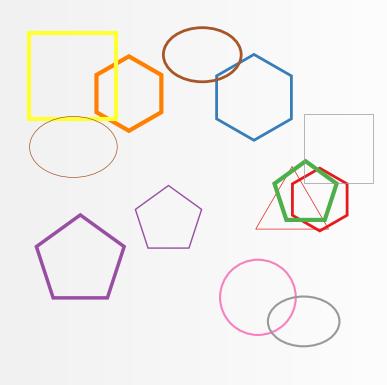[{"shape": "triangle", "thickness": 0.5, "radius": 0.54, "center": [0.754, 0.459]}, {"shape": "hexagon", "thickness": 2, "radius": 0.41, "center": [0.825, 0.482]}, {"shape": "hexagon", "thickness": 2, "radius": 0.56, "center": [0.655, 0.747]}, {"shape": "pentagon", "thickness": 3, "radius": 0.42, "center": [0.789, 0.497]}, {"shape": "pentagon", "thickness": 2.5, "radius": 0.6, "center": [0.207, 0.323]}, {"shape": "pentagon", "thickness": 1, "radius": 0.45, "center": [0.435, 0.428]}, {"shape": "hexagon", "thickness": 3, "radius": 0.48, "center": [0.333, 0.757]}, {"shape": "square", "thickness": 3, "radius": 0.56, "center": [0.186, 0.802]}, {"shape": "oval", "thickness": 2, "radius": 0.5, "center": [0.522, 0.858]}, {"shape": "oval", "thickness": 0.5, "radius": 0.57, "center": [0.189, 0.618]}, {"shape": "circle", "thickness": 1.5, "radius": 0.49, "center": [0.666, 0.228]}, {"shape": "square", "thickness": 0.5, "radius": 0.45, "center": [0.873, 0.615]}, {"shape": "oval", "thickness": 1.5, "radius": 0.46, "center": [0.784, 0.165]}]